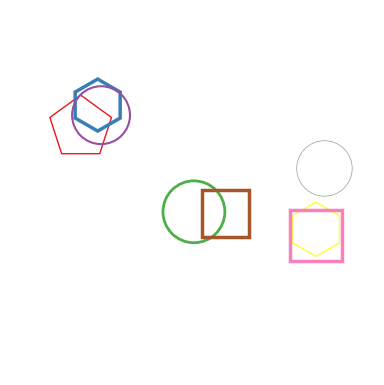[{"shape": "pentagon", "thickness": 1, "radius": 0.42, "center": [0.21, 0.669]}, {"shape": "hexagon", "thickness": 2.5, "radius": 0.34, "center": [0.254, 0.727]}, {"shape": "circle", "thickness": 2, "radius": 0.4, "center": [0.504, 0.45]}, {"shape": "circle", "thickness": 1.5, "radius": 0.38, "center": [0.262, 0.701]}, {"shape": "hexagon", "thickness": 1, "radius": 0.35, "center": [0.821, 0.405]}, {"shape": "square", "thickness": 2.5, "radius": 0.31, "center": [0.586, 0.445]}, {"shape": "square", "thickness": 2.5, "radius": 0.33, "center": [0.821, 0.388]}, {"shape": "circle", "thickness": 0.5, "radius": 0.36, "center": [0.843, 0.562]}]